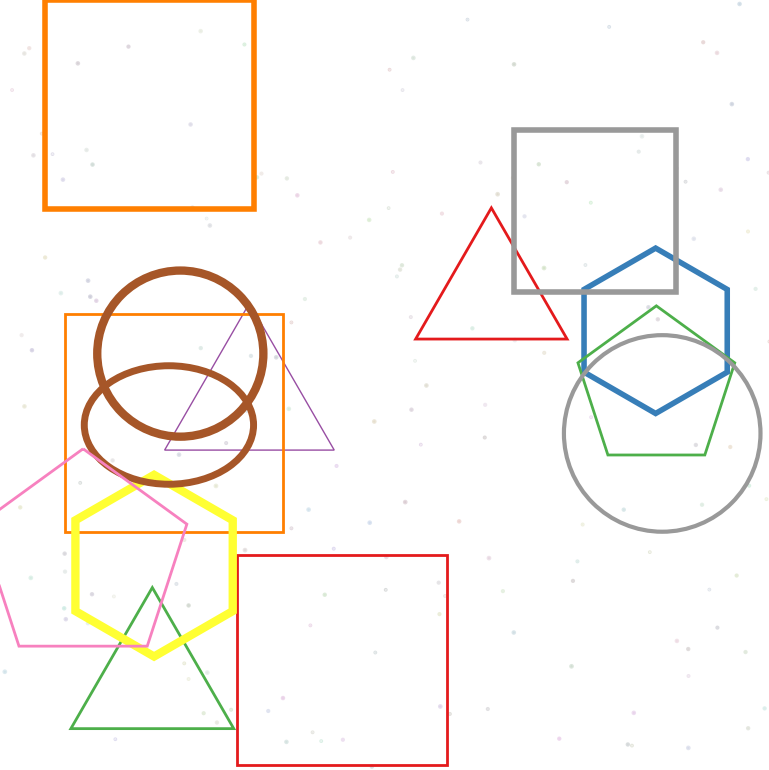[{"shape": "triangle", "thickness": 1, "radius": 0.57, "center": [0.638, 0.616]}, {"shape": "square", "thickness": 1, "radius": 0.68, "center": [0.444, 0.143]}, {"shape": "hexagon", "thickness": 2, "radius": 0.54, "center": [0.851, 0.57]}, {"shape": "triangle", "thickness": 1, "radius": 0.61, "center": [0.198, 0.115]}, {"shape": "pentagon", "thickness": 1, "radius": 0.54, "center": [0.852, 0.496]}, {"shape": "triangle", "thickness": 0.5, "radius": 0.64, "center": [0.324, 0.479]}, {"shape": "square", "thickness": 1, "radius": 0.71, "center": [0.226, 0.451]}, {"shape": "square", "thickness": 2, "radius": 0.68, "center": [0.194, 0.864]}, {"shape": "hexagon", "thickness": 3, "radius": 0.59, "center": [0.2, 0.265]}, {"shape": "oval", "thickness": 2.5, "radius": 0.55, "center": [0.219, 0.448]}, {"shape": "circle", "thickness": 3, "radius": 0.54, "center": [0.234, 0.541]}, {"shape": "pentagon", "thickness": 1, "radius": 0.71, "center": [0.108, 0.275]}, {"shape": "square", "thickness": 2, "radius": 0.53, "center": [0.773, 0.726]}, {"shape": "circle", "thickness": 1.5, "radius": 0.64, "center": [0.86, 0.437]}]